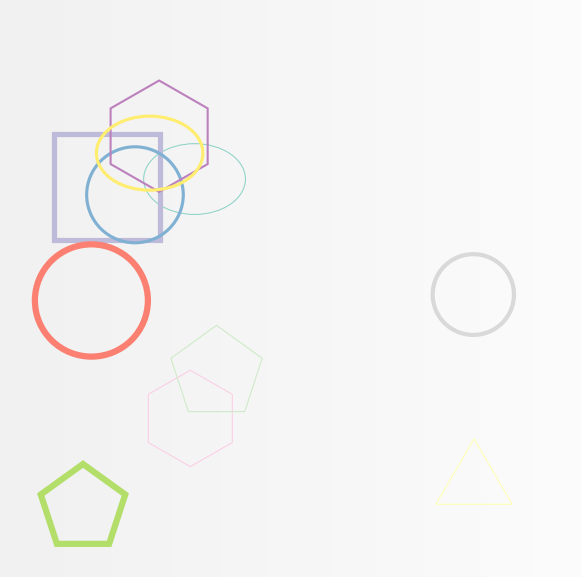[{"shape": "oval", "thickness": 0.5, "radius": 0.44, "center": [0.335, 0.689]}, {"shape": "triangle", "thickness": 0.5, "radius": 0.38, "center": [0.816, 0.164]}, {"shape": "square", "thickness": 2.5, "radius": 0.46, "center": [0.184, 0.676]}, {"shape": "circle", "thickness": 3, "radius": 0.49, "center": [0.157, 0.479]}, {"shape": "circle", "thickness": 1.5, "radius": 0.42, "center": [0.232, 0.662]}, {"shape": "pentagon", "thickness": 3, "radius": 0.38, "center": [0.143, 0.119]}, {"shape": "hexagon", "thickness": 0.5, "radius": 0.42, "center": [0.327, 0.275]}, {"shape": "circle", "thickness": 2, "radius": 0.35, "center": [0.814, 0.489]}, {"shape": "hexagon", "thickness": 1, "radius": 0.48, "center": [0.274, 0.763]}, {"shape": "pentagon", "thickness": 0.5, "radius": 0.41, "center": [0.373, 0.353]}, {"shape": "oval", "thickness": 1.5, "radius": 0.46, "center": [0.257, 0.734]}]